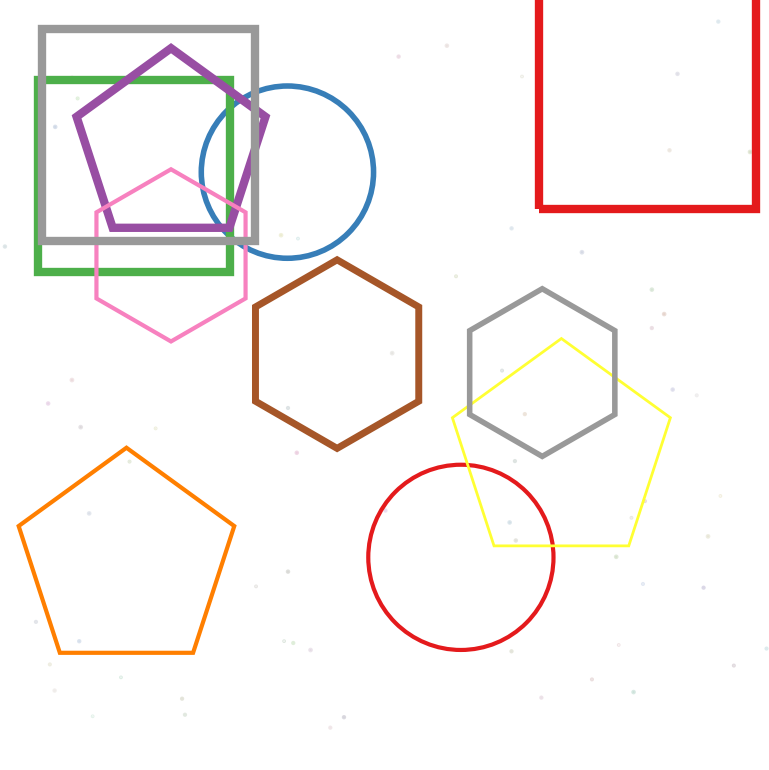[{"shape": "square", "thickness": 3, "radius": 0.7, "center": [0.841, 0.87]}, {"shape": "circle", "thickness": 1.5, "radius": 0.6, "center": [0.599, 0.276]}, {"shape": "circle", "thickness": 2, "radius": 0.56, "center": [0.373, 0.776]}, {"shape": "square", "thickness": 3, "radius": 0.62, "center": [0.174, 0.771]}, {"shape": "pentagon", "thickness": 3, "radius": 0.64, "center": [0.222, 0.808]}, {"shape": "pentagon", "thickness": 1.5, "radius": 0.74, "center": [0.164, 0.271]}, {"shape": "pentagon", "thickness": 1, "radius": 0.74, "center": [0.729, 0.412]}, {"shape": "hexagon", "thickness": 2.5, "radius": 0.61, "center": [0.438, 0.54]}, {"shape": "hexagon", "thickness": 1.5, "radius": 0.56, "center": [0.222, 0.668]}, {"shape": "square", "thickness": 3, "radius": 0.69, "center": [0.193, 0.824]}, {"shape": "hexagon", "thickness": 2, "radius": 0.54, "center": [0.704, 0.516]}]